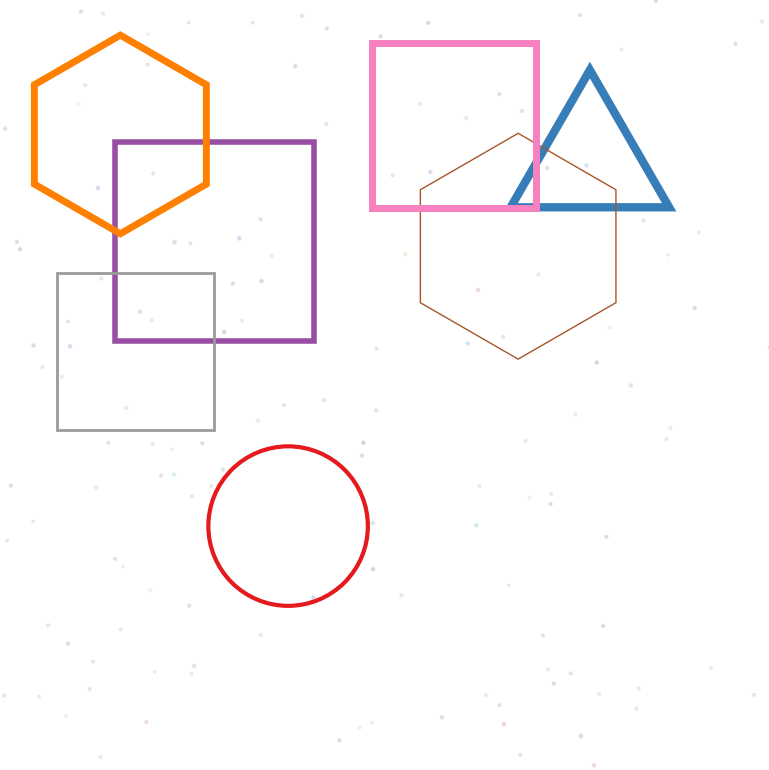[{"shape": "circle", "thickness": 1.5, "radius": 0.52, "center": [0.374, 0.317]}, {"shape": "triangle", "thickness": 3, "radius": 0.59, "center": [0.766, 0.79]}, {"shape": "square", "thickness": 2, "radius": 0.64, "center": [0.279, 0.686]}, {"shape": "hexagon", "thickness": 2.5, "radius": 0.64, "center": [0.156, 0.825]}, {"shape": "hexagon", "thickness": 0.5, "radius": 0.73, "center": [0.673, 0.68]}, {"shape": "square", "thickness": 2.5, "radius": 0.54, "center": [0.59, 0.837]}, {"shape": "square", "thickness": 1, "radius": 0.51, "center": [0.176, 0.544]}]